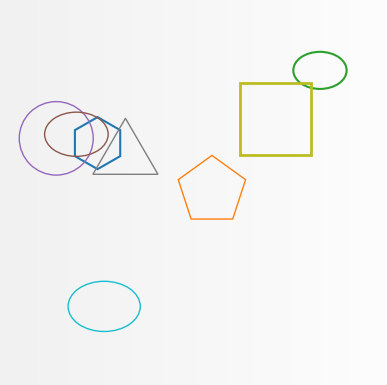[{"shape": "hexagon", "thickness": 1.5, "radius": 0.34, "center": [0.252, 0.628]}, {"shape": "pentagon", "thickness": 1, "radius": 0.46, "center": [0.547, 0.505]}, {"shape": "oval", "thickness": 1.5, "radius": 0.34, "center": [0.826, 0.817]}, {"shape": "circle", "thickness": 1, "radius": 0.48, "center": [0.145, 0.641]}, {"shape": "oval", "thickness": 1, "radius": 0.41, "center": [0.197, 0.651]}, {"shape": "triangle", "thickness": 1, "radius": 0.48, "center": [0.324, 0.596]}, {"shape": "square", "thickness": 2, "radius": 0.46, "center": [0.711, 0.691]}, {"shape": "oval", "thickness": 1, "radius": 0.47, "center": [0.269, 0.204]}]